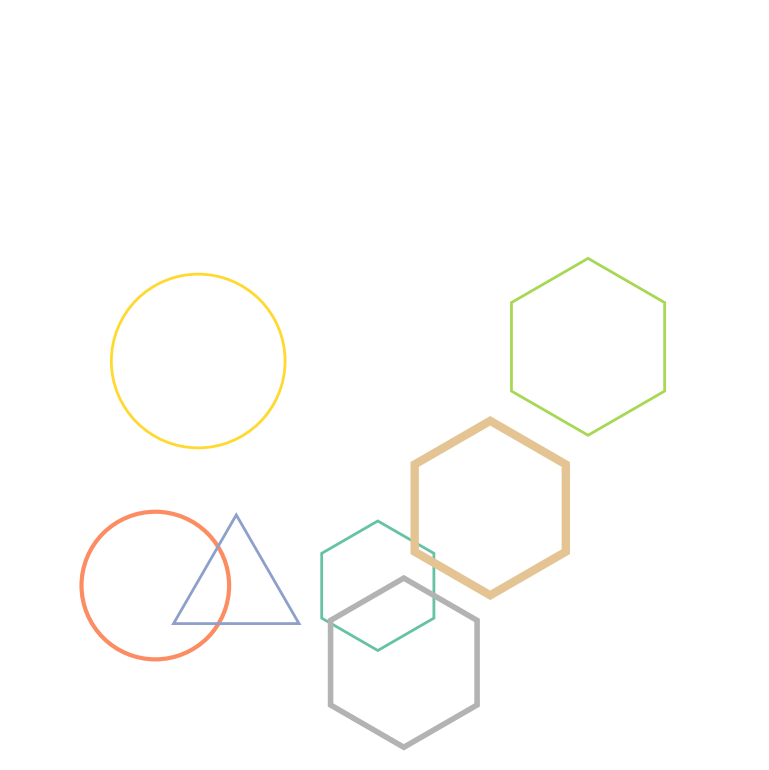[{"shape": "hexagon", "thickness": 1, "radius": 0.42, "center": [0.491, 0.239]}, {"shape": "circle", "thickness": 1.5, "radius": 0.48, "center": [0.202, 0.24]}, {"shape": "triangle", "thickness": 1, "radius": 0.47, "center": [0.307, 0.237]}, {"shape": "hexagon", "thickness": 1, "radius": 0.57, "center": [0.764, 0.55]}, {"shape": "circle", "thickness": 1, "radius": 0.56, "center": [0.257, 0.531]}, {"shape": "hexagon", "thickness": 3, "radius": 0.57, "center": [0.637, 0.34]}, {"shape": "hexagon", "thickness": 2, "radius": 0.55, "center": [0.524, 0.139]}]